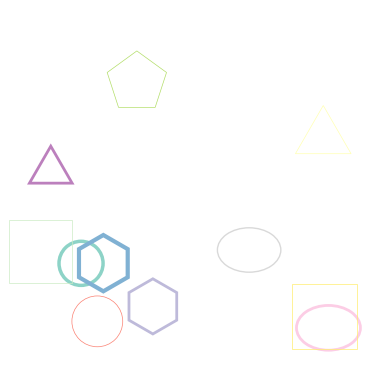[{"shape": "circle", "thickness": 2.5, "radius": 0.29, "center": [0.21, 0.316]}, {"shape": "triangle", "thickness": 0.5, "radius": 0.42, "center": [0.84, 0.643]}, {"shape": "hexagon", "thickness": 2, "radius": 0.36, "center": [0.397, 0.204]}, {"shape": "circle", "thickness": 0.5, "radius": 0.33, "center": [0.253, 0.165]}, {"shape": "hexagon", "thickness": 3, "radius": 0.37, "center": [0.268, 0.316]}, {"shape": "pentagon", "thickness": 0.5, "radius": 0.41, "center": [0.355, 0.787]}, {"shape": "oval", "thickness": 2, "radius": 0.42, "center": [0.853, 0.149]}, {"shape": "oval", "thickness": 1, "radius": 0.41, "center": [0.647, 0.351]}, {"shape": "triangle", "thickness": 2, "radius": 0.32, "center": [0.132, 0.556]}, {"shape": "square", "thickness": 0.5, "radius": 0.41, "center": [0.105, 0.346]}, {"shape": "square", "thickness": 0.5, "radius": 0.43, "center": [0.842, 0.178]}]